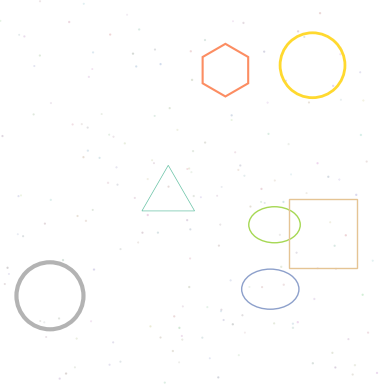[{"shape": "triangle", "thickness": 0.5, "radius": 0.39, "center": [0.437, 0.492]}, {"shape": "hexagon", "thickness": 1.5, "radius": 0.34, "center": [0.585, 0.818]}, {"shape": "oval", "thickness": 1, "radius": 0.37, "center": [0.702, 0.249]}, {"shape": "oval", "thickness": 1, "radius": 0.33, "center": [0.713, 0.416]}, {"shape": "circle", "thickness": 2, "radius": 0.42, "center": [0.812, 0.831]}, {"shape": "square", "thickness": 1, "radius": 0.45, "center": [0.839, 0.394]}, {"shape": "circle", "thickness": 3, "radius": 0.44, "center": [0.13, 0.232]}]